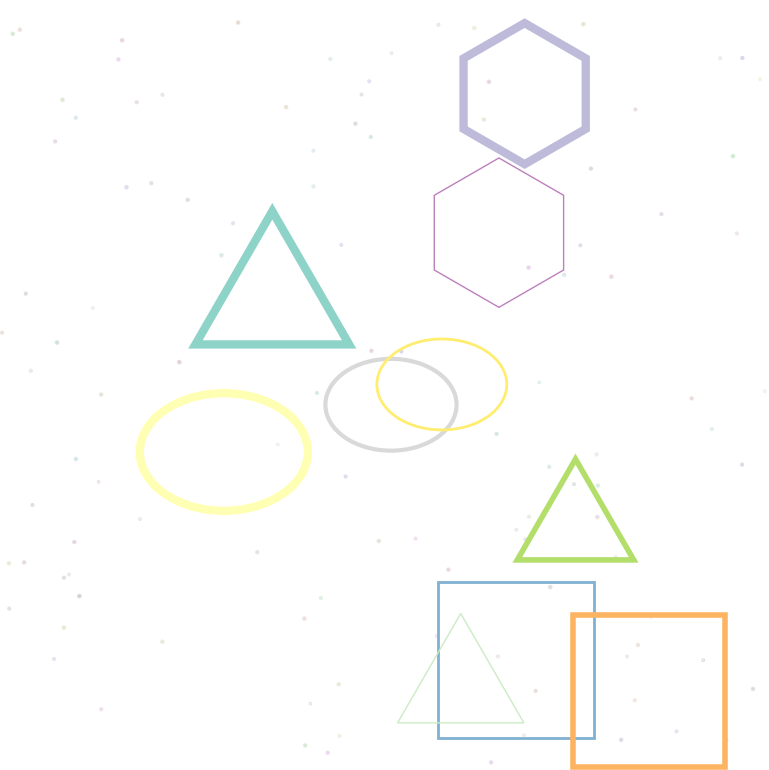[{"shape": "triangle", "thickness": 3, "radius": 0.58, "center": [0.354, 0.61]}, {"shape": "oval", "thickness": 3, "radius": 0.55, "center": [0.291, 0.413]}, {"shape": "hexagon", "thickness": 3, "radius": 0.46, "center": [0.681, 0.878]}, {"shape": "square", "thickness": 1, "radius": 0.51, "center": [0.67, 0.143]}, {"shape": "square", "thickness": 2, "radius": 0.49, "center": [0.843, 0.102]}, {"shape": "triangle", "thickness": 2, "radius": 0.44, "center": [0.747, 0.316]}, {"shape": "oval", "thickness": 1.5, "radius": 0.43, "center": [0.508, 0.474]}, {"shape": "hexagon", "thickness": 0.5, "radius": 0.48, "center": [0.648, 0.698]}, {"shape": "triangle", "thickness": 0.5, "radius": 0.47, "center": [0.598, 0.109]}, {"shape": "oval", "thickness": 1, "radius": 0.42, "center": [0.574, 0.501]}]